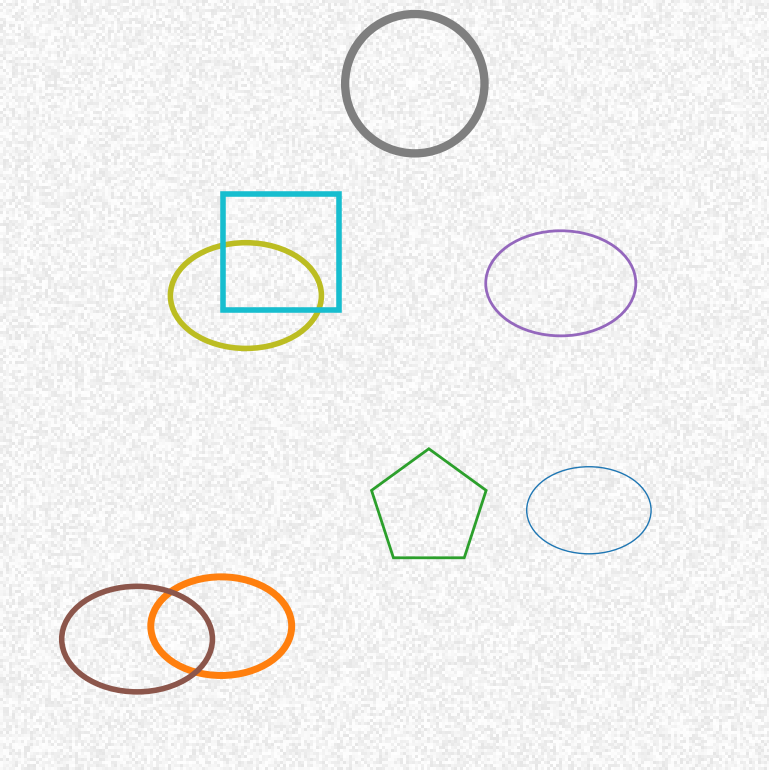[{"shape": "oval", "thickness": 0.5, "radius": 0.4, "center": [0.765, 0.337]}, {"shape": "oval", "thickness": 2.5, "radius": 0.46, "center": [0.287, 0.187]}, {"shape": "pentagon", "thickness": 1, "radius": 0.39, "center": [0.557, 0.339]}, {"shape": "oval", "thickness": 1, "radius": 0.49, "center": [0.728, 0.632]}, {"shape": "oval", "thickness": 2, "radius": 0.49, "center": [0.178, 0.17]}, {"shape": "circle", "thickness": 3, "radius": 0.45, "center": [0.539, 0.891]}, {"shape": "oval", "thickness": 2, "radius": 0.49, "center": [0.319, 0.616]}, {"shape": "square", "thickness": 2, "radius": 0.38, "center": [0.365, 0.673]}]